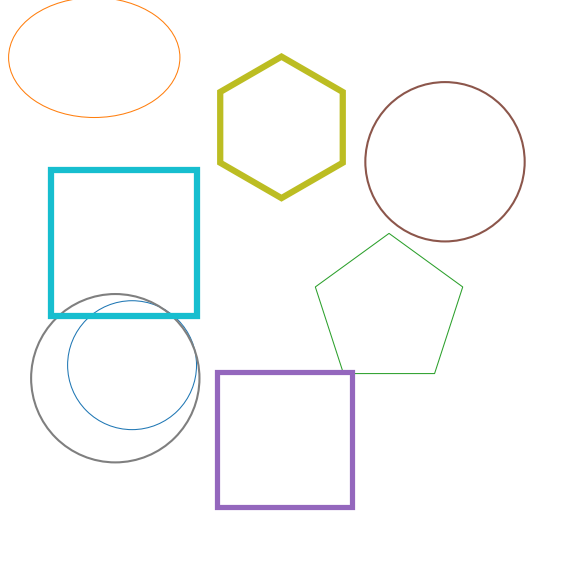[{"shape": "circle", "thickness": 0.5, "radius": 0.56, "center": [0.229, 0.367]}, {"shape": "oval", "thickness": 0.5, "radius": 0.74, "center": [0.163, 0.899]}, {"shape": "pentagon", "thickness": 0.5, "radius": 0.67, "center": [0.674, 0.461]}, {"shape": "square", "thickness": 2.5, "radius": 0.59, "center": [0.493, 0.238]}, {"shape": "circle", "thickness": 1, "radius": 0.69, "center": [0.771, 0.719]}, {"shape": "circle", "thickness": 1, "radius": 0.73, "center": [0.2, 0.344]}, {"shape": "hexagon", "thickness": 3, "radius": 0.61, "center": [0.487, 0.779]}, {"shape": "square", "thickness": 3, "radius": 0.63, "center": [0.215, 0.578]}]